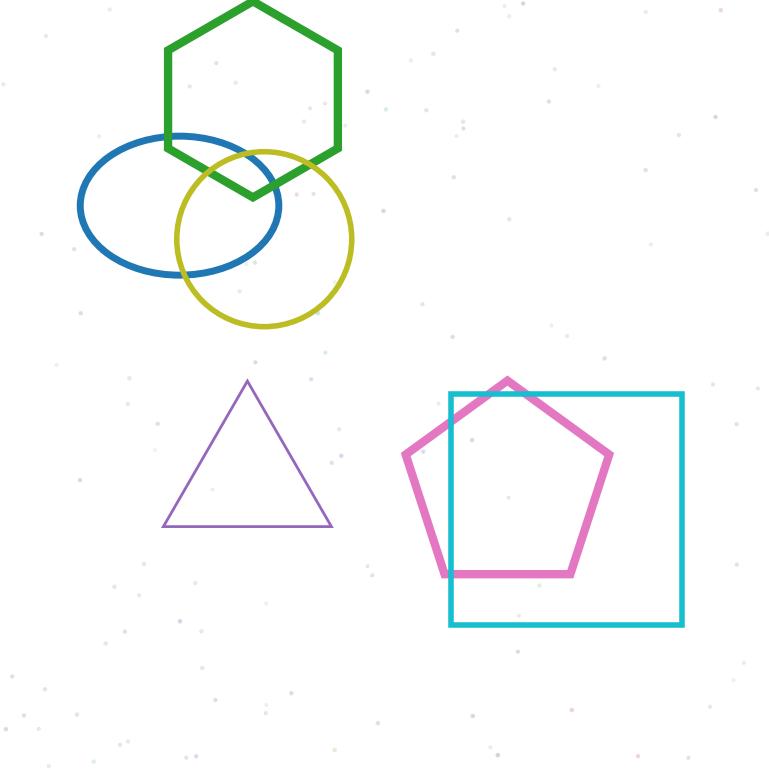[{"shape": "oval", "thickness": 2.5, "radius": 0.64, "center": [0.233, 0.733]}, {"shape": "hexagon", "thickness": 3, "radius": 0.64, "center": [0.329, 0.871]}, {"shape": "triangle", "thickness": 1, "radius": 0.63, "center": [0.321, 0.379]}, {"shape": "pentagon", "thickness": 3, "radius": 0.69, "center": [0.659, 0.367]}, {"shape": "circle", "thickness": 2, "radius": 0.57, "center": [0.343, 0.689]}, {"shape": "square", "thickness": 2, "radius": 0.75, "center": [0.735, 0.338]}]